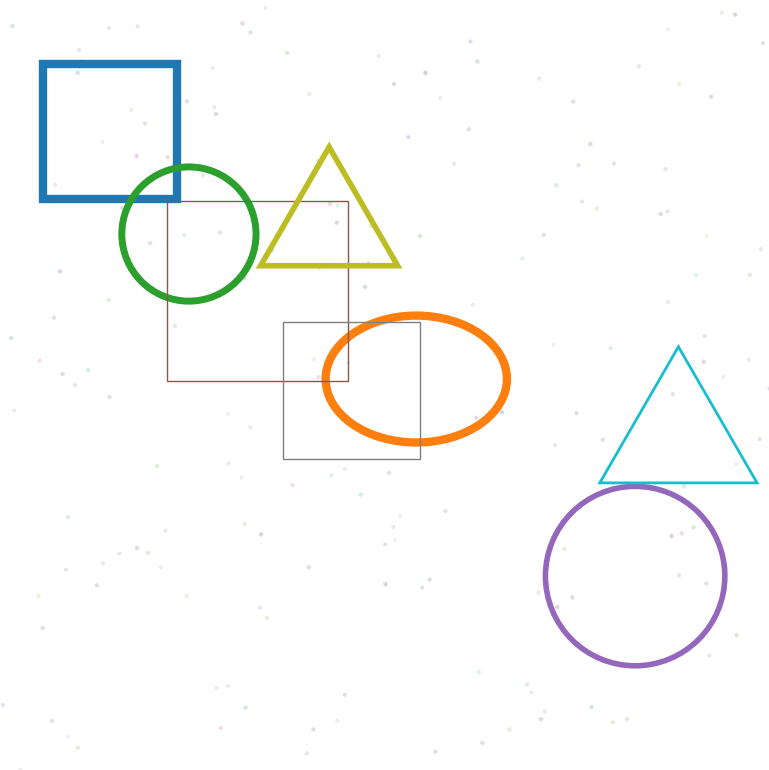[{"shape": "square", "thickness": 3, "radius": 0.44, "center": [0.143, 0.829]}, {"shape": "oval", "thickness": 3, "radius": 0.59, "center": [0.541, 0.508]}, {"shape": "circle", "thickness": 2.5, "radius": 0.44, "center": [0.245, 0.696]}, {"shape": "circle", "thickness": 2, "radius": 0.58, "center": [0.825, 0.252]}, {"shape": "square", "thickness": 0.5, "radius": 0.59, "center": [0.335, 0.622]}, {"shape": "square", "thickness": 0.5, "radius": 0.44, "center": [0.456, 0.493]}, {"shape": "triangle", "thickness": 2, "radius": 0.51, "center": [0.427, 0.706]}, {"shape": "triangle", "thickness": 1, "radius": 0.59, "center": [0.881, 0.432]}]